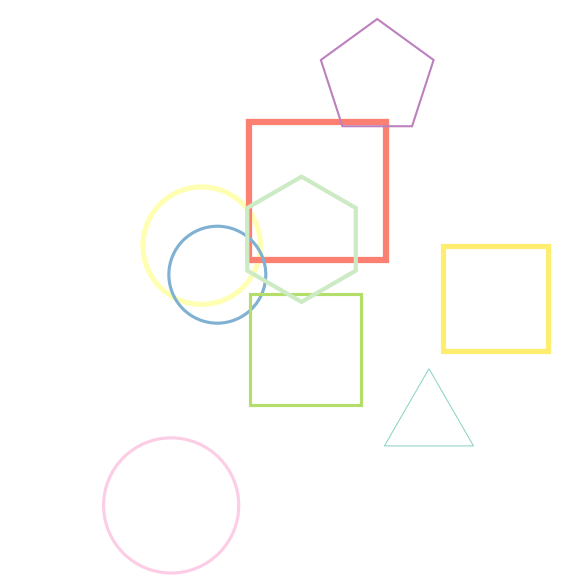[{"shape": "triangle", "thickness": 0.5, "radius": 0.45, "center": [0.743, 0.272]}, {"shape": "circle", "thickness": 2.5, "radius": 0.51, "center": [0.349, 0.574]}, {"shape": "square", "thickness": 3, "radius": 0.6, "center": [0.549, 0.668]}, {"shape": "circle", "thickness": 1.5, "radius": 0.42, "center": [0.376, 0.523]}, {"shape": "square", "thickness": 1.5, "radius": 0.48, "center": [0.528, 0.394]}, {"shape": "circle", "thickness": 1.5, "radius": 0.59, "center": [0.296, 0.124]}, {"shape": "pentagon", "thickness": 1, "radius": 0.51, "center": [0.653, 0.864]}, {"shape": "hexagon", "thickness": 2, "radius": 0.54, "center": [0.522, 0.585]}, {"shape": "square", "thickness": 2.5, "radius": 0.45, "center": [0.859, 0.482]}]